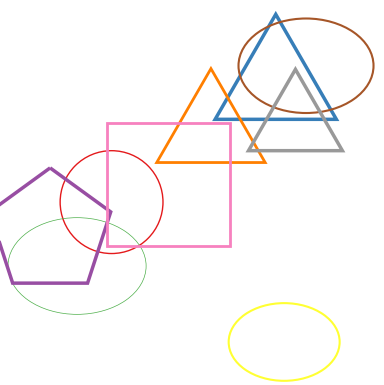[{"shape": "circle", "thickness": 1, "radius": 0.67, "center": [0.29, 0.475]}, {"shape": "triangle", "thickness": 2.5, "radius": 0.91, "center": [0.716, 0.781]}, {"shape": "oval", "thickness": 0.5, "radius": 0.9, "center": [0.2, 0.309]}, {"shape": "pentagon", "thickness": 2.5, "radius": 0.83, "center": [0.13, 0.398]}, {"shape": "triangle", "thickness": 2, "radius": 0.81, "center": [0.548, 0.659]}, {"shape": "oval", "thickness": 1.5, "radius": 0.72, "center": [0.738, 0.112]}, {"shape": "oval", "thickness": 1.5, "radius": 0.88, "center": [0.795, 0.829]}, {"shape": "square", "thickness": 2, "radius": 0.8, "center": [0.437, 0.521]}, {"shape": "triangle", "thickness": 2.5, "radius": 0.7, "center": [0.767, 0.679]}]